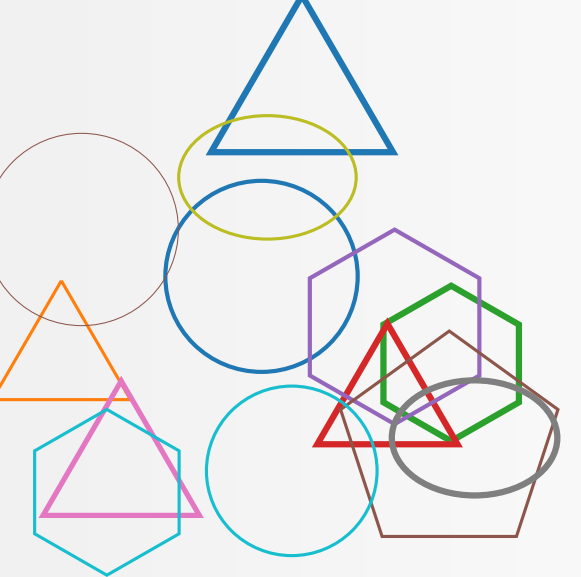[{"shape": "triangle", "thickness": 3, "radius": 0.9, "center": [0.52, 0.826]}, {"shape": "circle", "thickness": 2, "radius": 0.83, "center": [0.45, 0.521]}, {"shape": "triangle", "thickness": 1.5, "radius": 0.69, "center": [0.106, 0.376]}, {"shape": "hexagon", "thickness": 3, "radius": 0.67, "center": [0.776, 0.37]}, {"shape": "triangle", "thickness": 3, "radius": 0.7, "center": [0.666, 0.299]}, {"shape": "hexagon", "thickness": 2, "radius": 0.84, "center": [0.679, 0.433]}, {"shape": "pentagon", "thickness": 1.5, "radius": 0.98, "center": [0.773, 0.229]}, {"shape": "circle", "thickness": 0.5, "radius": 0.83, "center": [0.14, 0.602]}, {"shape": "triangle", "thickness": 2.5, "radius": 0.78, "center": [0.209, 0.184]}, {"shape": "oval", "thickness": 3, "radius": 0.71, "center": [0.816, 0.241]}, {"shape": "oval", "thickness": 1.5, "radius": 0.76, "center": [0.46, 0.692]}, {"shape": "hexagon", "thickness": 1.5, "radius": 0.72, "center": [0.184, 0.147]}, {"shape": "circle", "thickness": 1.5, "radius": 0.73, "center": [0.502, 0.184]}]